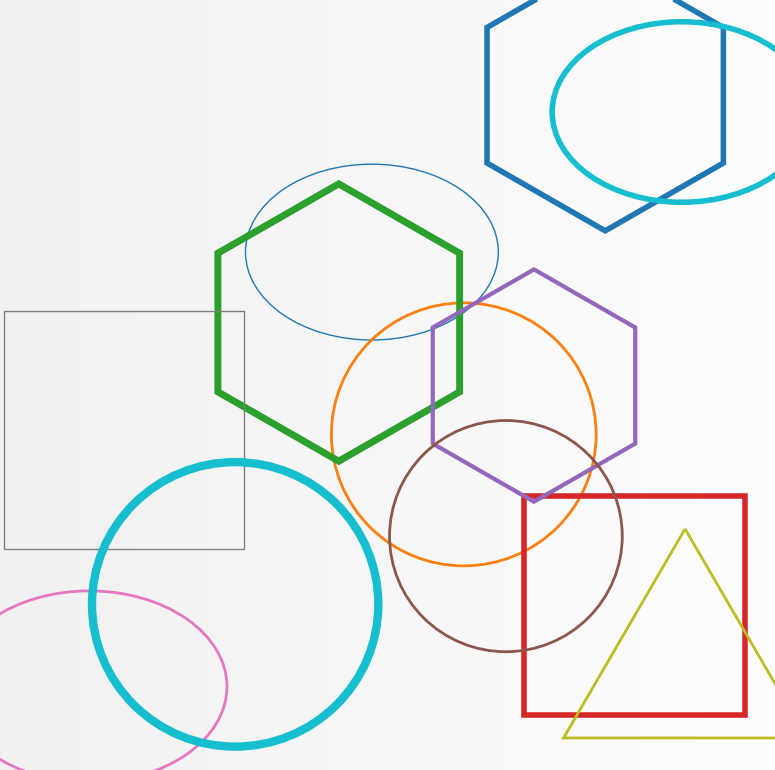[{"shape": "hexagon", "thickness": 2, "radius": 0.88, "center": [0.781, 0.876]}, {"shape": "oval", "thickness": 0.5, "radius": 0.82, "center": [0.48, 0.673]}, {"shape": "circle", "thickness": 1, "radius": 0.85, "center": [0.598, 0.436]}, {"shape": "hexagon", "thickness": 2.5, "radius": 0.9, "center": [0.437, 0.581]}, {"shape": "square", "thickness": 2, "radius": 0.71, "center": [0.819, 0.214]}, {"shape": "hexagon", "thickness": 1.5, "radius": 0.75, "center": [0.689, 0.499]}, {"shape": "circle", "thickness": 1, "radius": 0.75, "center": [0.653, 0.304]}, {"shape": "oval", "thickness": 1, "radius": 0.89, "center": [0.115, 0.108]}, {"shape": "square", "thickness": 0.5, "radius": 0.77, "center": [0.16, 0.442]}, {"shape": "triangle", "thickness": 1, "radius": 0.91, "center": [0.884, 0.132]}, {"shape": "circle", "thickness": 3, "radius": 0.92, "center": [0.303, 0.215]}, {"shape": "oval", "thickness": 2, "radius": 0.84, "center": [0.88, 0.855]}]